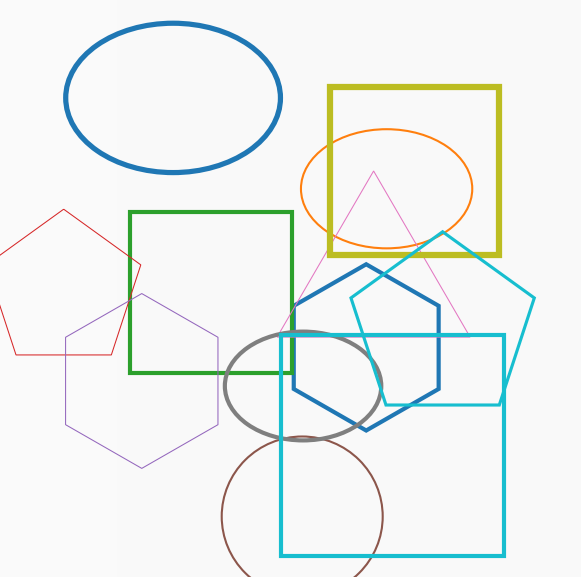[{"shape": "hexagon", "thickness": 2, "radius": 0.72, "center": [0.63, 0.398]}, {"shape": "oval", "thickness": 2.5, "radius": 0.92, "center": [0.298, 0.83]}, {"shape": "oval", "thickness": 1, "radius": 0.74, "center": [0.665, 0.672]}, {"shape": "square", "thickness": 2, "radius": 0.7, "center": [0.364, 0.492]}, {"shape": "pentagon", "thickness": 0.5, "radius": 0.7, "center": [0.11, 0.497]}, {"shape": "hexagon", "thickness": 0.5, "radius": 0.76, "center": [0.244, 0.339]}, {"shape": "circle", "thickness": 1, "radius": 0.69, "center": [0.52, 0.105]}, {"shape": "triangle", "thickness": 0.5, "radius": 0.96, "center": [0.643, 0.511]}, {"shape": "oval", "thickness": 2, "radius": 0.67, "center": [0.521, 0.331]}, {"shape": "square", "thickness": 3, "radius": 0.73, "center": [0.713, 0.703]}, {"shape": "square", "thickness": 2, "radius": 0.96, "center": [0.675, 0.228]}, {"shape": "pentagon", "thickness": 1.5, "radius": 0.83, "center": [0.762, 0.432]}]